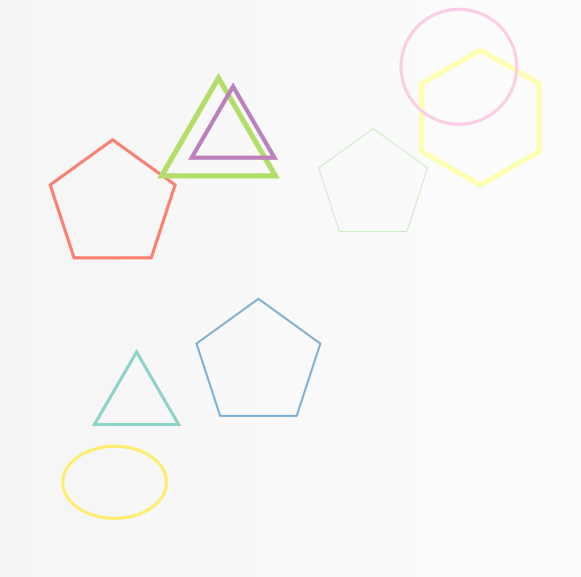[{"shape": "triangle", "thickness": 1.5, "radius": 0.42, "center": [0.235, 0.306]}, {"shape": "hexagon", "thickness": 2.5, "radius": 0.58, "center": [0.827, 0.796]}, {"shape": "pentagon", "thickness": 1.5, "radius": 0.56, "center": [0.194, 0.644]}, {"shape": "pentagon", "thickness": 1, "radius": 0.56, "center": [0.445, 0.37]}, {"shape": "triangle", "thickness": 2.5, "radius": 0.57, "center": [0.376, 0.751]}, {"shape": "circle", "thickness": 1.5, "radius": 0.5, "center": [0.789, 0.884]}, {"shape": "triangle", "thickness": 2, "radius": 0.41, "center": [0.401, 0.767]}, {"shape": "pentagon", "thickness": 0.5, "radius": 0.49, "center": [0.642, 0.678]}, {"shape": "oval", "thickness": 1.5, "radius": 0.45, "center": [0.197, 0.164]}]